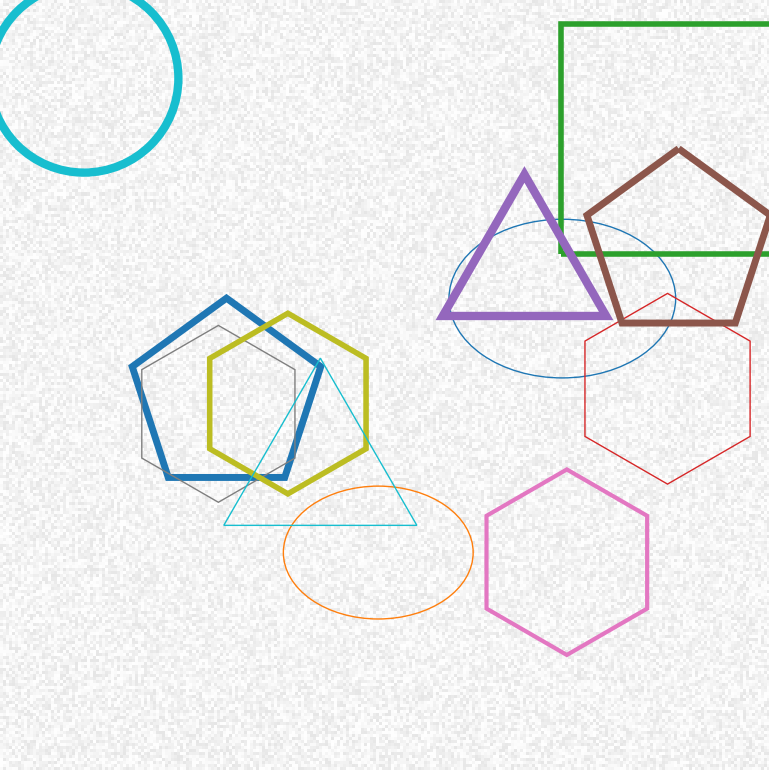[{"shape": "pentagon", "thickness": 2.5, "radius": 0.64, "center": [0.294, 0.484]}, {"shape": "oval", "thickness": 0.5, "radius": 0.74, "center": [0.73, 0.612]}, {"shape": "oval", "thickness": 0.5, "radius": 0.62, "center": [0.491, 0.282]}, {"shape": "square", "thickness": 2, "radius": 0.75, "center": [0.878, 0.82]}, {"shape": "hexagon", "thickness": 0.5, "radius": 0.62, "center": [0.867, 0.495]}, {"shape": "triangle", "thickness": 3, "radius": 0.61, "center": [0.681, 0.651]}, {"shape": "pentagon", "thickness": 2.5, "radius": 0.63, "center": [0.881, 0.682]}, {"shape": "hexagon", "thickness": 1.5, "radius": 0.6, "center": [0.736, 0.27]}, {"shape": "hexagon", "thickness": 0.5, "radius": 0.57, "center": [0.284, 0.463]}, {"shape": "hexagon", "thickness": 2, "radius": 0.59, "center": [0.374, 0.476]}, {"shape": "circle", "thickness": 3, "radius": 0.61, "center": [0.109, 0.898]}, {"shape": "triangle", "thickness": 0.5, "radius": 0.72, "center": [0.416, 0.39]}]